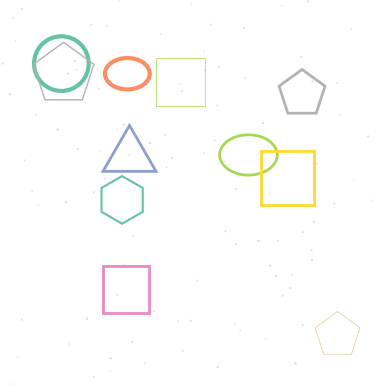[{"shape": "hexagon", "thickness": 1.5, "radius": 0.31, "center": [0.317, 0.481]}, {"shape": "circle", "thickness": 3, "radius": 0.36, "center": [0.159, 0.835]}, {"shape": "oval", "thickness": 3, "radius": 0.29, "center": [0.331, 0.809]}, {"shape": "triangle", "thickness": 2, "radius": 0.4, "center": [0.336, 0.595]}, {"shape": "square", "thickness": 2, "radius": 0.3, "center": [0.328, 0.248]}, {"shape": "square", "thickness": 0.5, "radius": 0.31, "center": [0.469, 0.786]}, {"shape": "oval", "thickness": 2, "radius": 0.37, "center": [0.645, 0.598]}, {"shape": "square", "thickness": 2, "radius": 0.35, "center": [0.746, 0.537]}, {"shape": "pentagon", "thickness": 0.5, "radius": 0.31, "center": [0.877, 0.13]}, {"shape": "pentagon", "thickness": 1, "radius": 0.41, "center": [0.165, 0.807]}, {"shape": "pentagon", "thickness": 2, "radius": 0.31, "center": [0.785, 0.757]}]